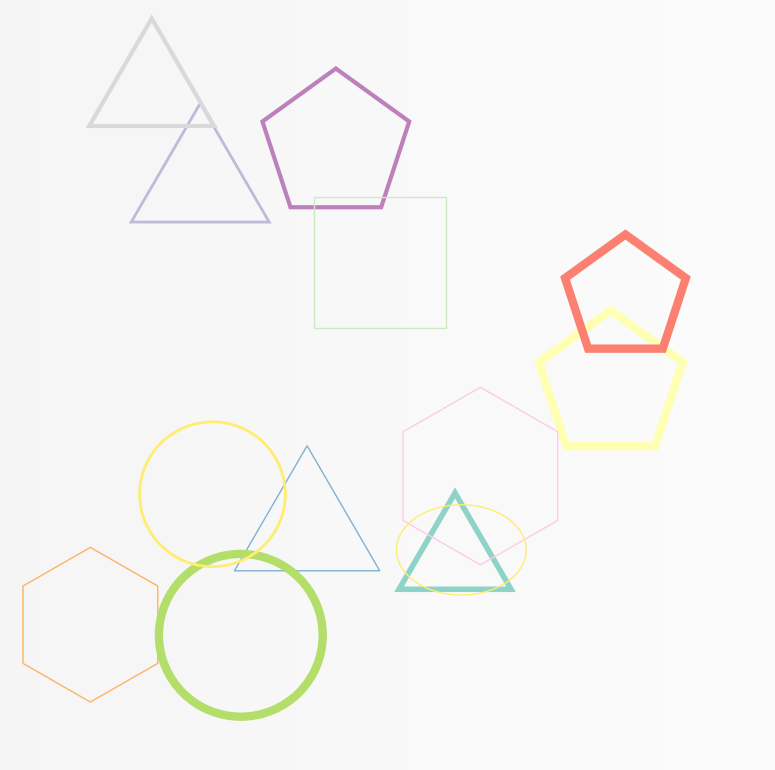[{"shape": "triangle", "thickness": 2, "radius": 0.42, "center": [0.587, 0.276]}, {"shape": "pentagon", "thickness": 3, "radius": 0.49, "center": [0.788, 0.499]}, {"shape": "triangle", "thickness": 1, "radius": 0.51, "center": [0.258, 0.763]}, {"shape": "pentagon", "thickness": 3, "radius": 0.41, "center": [0.807, 0.614]}, {"shape": "triangle", "thickness": 0.5, "radius": 0.54, "center": [0.396, 0.313]}, {"shape": "hexagon", "thickness": 0.5, "radius": 0.5, "center": [0.117, 0.189]}, {"shape": "circle", "thickness": 3, "radius": 0.53, "center": [0.311, 0.175]}, {"shape": "hexagon", "thickness": 0.5, "radius": 0.58, "center": [0.62, 0.382]}, {"shape": "triangle", "thickness": 1.5, "radius": 0.47, "center": [0.196, 0.883]}, {"shape": "pentagon", "thickness": 1.5, "radius": 0.5, "center": [0.433, 0.811]}, {"shape": "square", "thickness": 0.5, "radius": 0.43, "center": [0.491, 0.659]}, {"shape": "circle", "thickness": 1, "radius": 0.47, "center": [0.274, 0.358]}, {"shape": "oval", "thickness": 0.5, "radius": 0.42, "center": [0.595, 0.286]}]